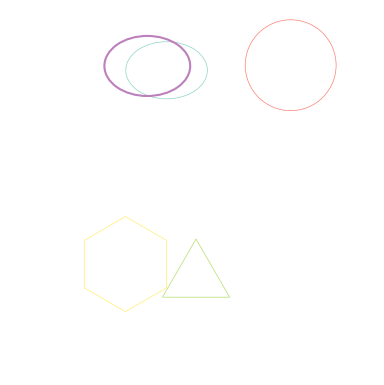[{"shape": "oval", "thickness": 0.5, "radius": 0.53, "center": [0.433, 0.817]}, {"shape": "circle", "thickness": 0.5, "radius": 0.59, "center": [0.755, 0.831]}, {"shape": "triangle", "thickness": 0.5, "radius": 0.5, "center": [0.509, 0.278]}, {"shape": "oval", "thickness": 1.5, "radius": 0.56, "center": [0.383, 0.829]}, {"shape": "hexagon", "thickness": 0.5, "radius": 0.62, "center": [0.326, 0.314]}]